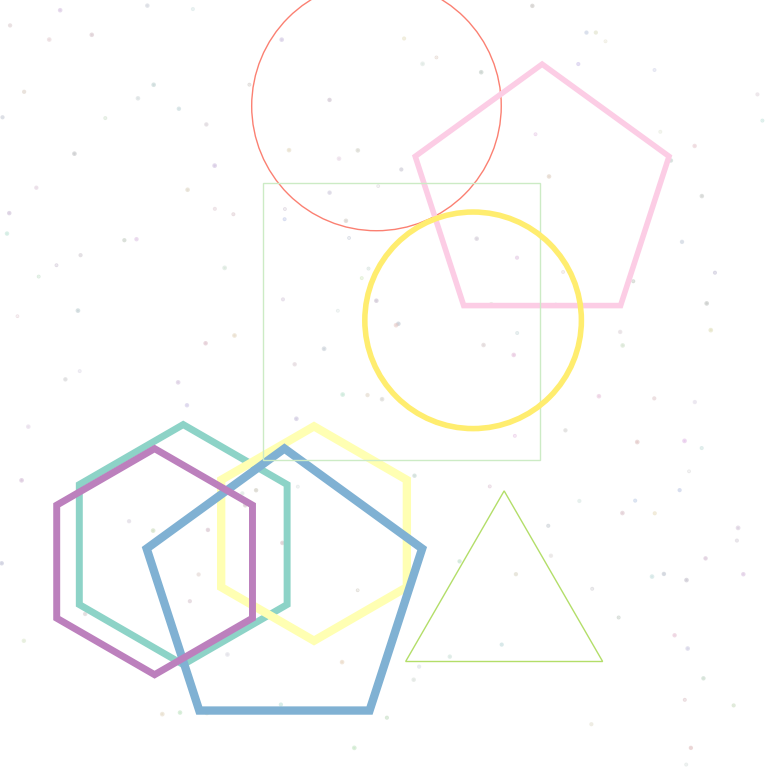[{"shape": "hexagon", "thickness": 2.5, "radius": 0.78, "center": [0.238, 0.293]}, {"shape": "hexagon", "thickness": 3, "radius": 0.7, "center": [0.408, 0.307]}, {"shape": "circle", "thickness": 0.5, "radius": 0.81, "center": [0.489, 0.862]}, {"shape": "pentagon", "thickness": 3, "radius": 0.94, "center": [0.369, 0.229]}, {"shape": "triangle", "thickness": 0.5, "radius": 0.74, "center": [0.655, 0.215]}, {"shape": "pentagon", "thickness": 2, "radius": 0.87, "center": [0.704, 0.743]}, {"shape": "hexagon", "thickness": 2.5, "radius": 0.73, "center": [0.201, 0.271]}, {"shape": "square", "thickness": 0.5, "radius": 0.9, "center": [0.522, 0.583]}, {"shape": "circle", "thickness": 2, "radius": 0.7, "center": [0.614, 0.584]}]